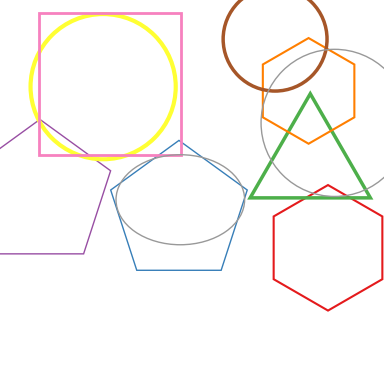[{"shape": "hexagon", "thickness": 1.5, "radius": 0.82, "center": [0.852, 0.356]}, {"shape": "pentagon", "thickness": 1, "radius": 0.93, "center": [0.465, 0.449]}, {"shape": "triangle", "thickness": 2.5, "radius": 0.9, "center": [0.806, 0.576]}, {"shape": "pentagon", "thickness": 1, "radius": 0.97, "center": [0.104, 0.497]}, {"shape": "hexagon", "thickness": 1.5, "radius": 0.69, "center": [0.802, 0.764]}, {"shape": "circle", "thickness": 3, "radius": 0.94, "center": [0.268, 0.775]}, {"shape": "circle", "thickness": 2.5, "radius": 0.67, "center": [0.715, 0.898]}, {"shape": "square", "thickness": 2, "radius": 0.92, "center": [0.285, 0.781]}, {"shape": "circle", "thickness": 1, "radius": 0.96, "center": [0.869, 0.681]}, {"shape": "oval", "thickness": 1, "radius": 0.84, "center": [0.468, 0.481]}]